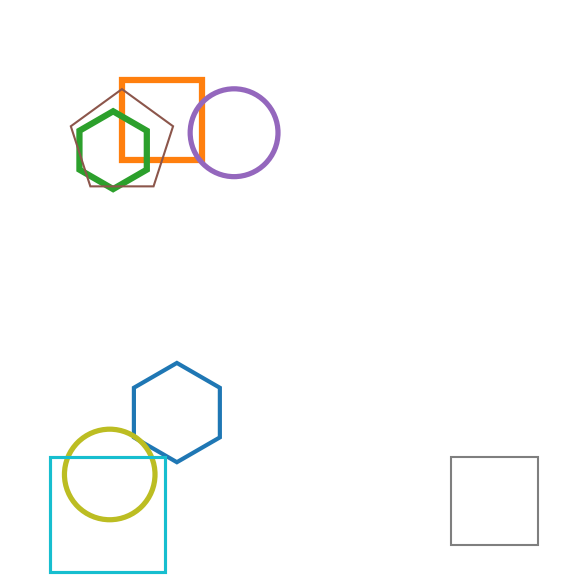[{"shape": "hexagon", "thickness": 2, "radius": 0.43, "center": [0.306, 0.285]}, {"shape": "square", "thickness": 3, "radius": 0.35, "center": [0.281, 0.791]}, {"shape": "hexagon", "thickness": 3, "radius": 0.34, "center": [0.196, 0.739]}, {"shape": "circle", "thickness": 2.5, "radius": 0.38, "center": [0.405, 0.769]}, {"shape": "pentagon", "thickness": 1, "radius": 0.47, "center": [0.211, 0.752]}, {"shape": "square", "thickness": 1, "radius": 0.38, "center": [0.856, 0.132]}, {"shape": "circle", "thickness": 2.5, "radius": 0.39, "center": [0.19, 0.178]}, {"shape": "square", "thickness": 1.5, "radius": 0.5, "center": [0.186, 0.108]}]